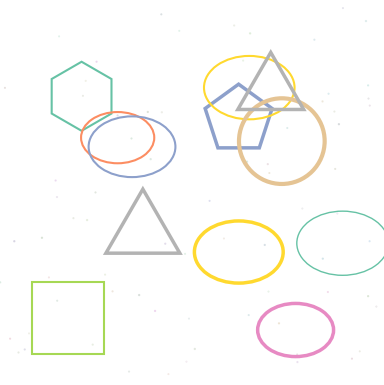[{"shape": "oval", "thickness": 1, "radius": 0.6, "center": [0.89, 0.368]}, {"shape": "hexagon", "thickness": 1.5, "radius": 0.45, "center": [0.212, 0.75]}, {"shape": "oval", "thickness": 1.5, "radius": 0.48, "center": [0.306, 0.642]}, {"shape": "pentagon", "thickness": 2.5, "radius": 0.46, "center": [0.62, 0.69]}, {"shape": "oval", "thickness": 1.5, "radius": 0.56, "center": [0.343, 0.619]}, {"shape": "oval", "thickness": 2.5, "radius": 0.49, "center": [0.768, 0.143]}, {"shape": "square", "thickness": 1.5, "radius": 0.47, "center": [0.176, 0.175]}, {"shape": "oval", "thickness": 1.5, "radius": 0.59, "center": [0.647, 0.772]}, {"shape": "oval", "thickness": 2.5, "radius": 0.58, "center": [0.62, 0.345]}, {"shape": "circle", "thickness": 3, "radius": 0.56, "center": [0.732, 0.633]}, {"shape": "triangle", "thickness": 2.5, "radius": 0.49, "center": [0.703, 0.765]}, {"shape": "triangle", "thickness": 2.5, "radius": 0.55, "center": [0.371, 0.398]}]